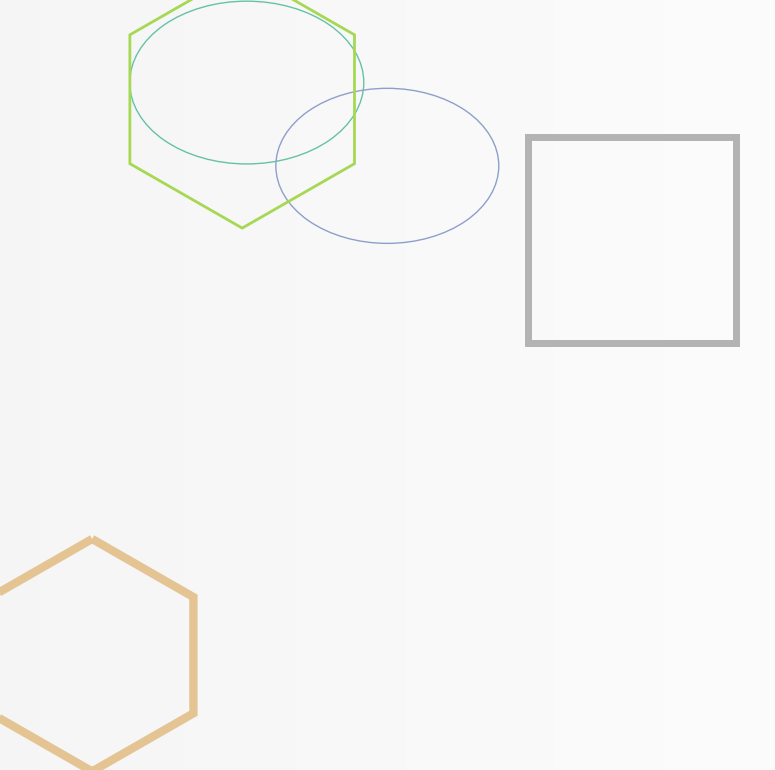[{"shape": "oval", "thickness": 0.5, "radius": 0.75, "center": [0.318, 0.893]}, {"shape": "oval", "thickness": 0.5, "radius": 0.72, "center": [0.5, 0.785]}, {"shape": "hexagon", "thickness": 1, "radius": 0.84, "center": [0.312, 0.871]}, {"shape": "hexagon", "thickness": 3, "radius": 0.75, "center": [0.119, 0.149]}, {"shape": "square", "thickness": 2.5, "radius": 0.67, "center": [0.816, 0.688]}]